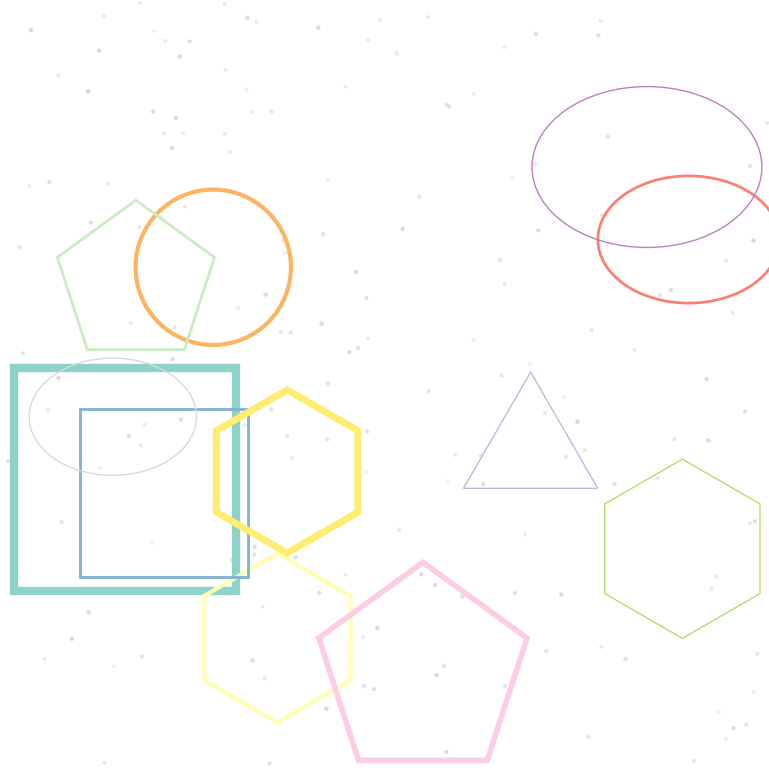[{"shape": "square", "thickness": 3, "radius": 0.72, "center": [0.163, 0.377]}, {"shape": "hexagon", "thickness": 1.5, "radius": 0.55, "center": [0.36, 0.171]}, {"shape": "triangle", "thickness": 0.5, "radius": 0.5, "center": [0.689, 0.416]}, {"shape": "oval", "thickness": 1, "radius": 0.59, "center": [0.894, 0.689]}, {"shape": "square", "thickness": 1, "radius": 0.55, "center": [0.213, 0.36]}, {"shape": "circle", "thickness": 1.5, "radius": 0.5, "center": [0.277, 0.653]}, {"shape": "hexagon", "thickness": 0.5, "radius": 0.58, "center": [0.886, 0.287]}, {"shape": "pentagon", "thickness": 2, "radius": 0.71, "center": [0.549, 0.128]}, {"shape": "oval", "thickness": 0.5, "radius": 0.54, "center": [0.146, 0.459]}, {"shape": "oval", "thickness": 0.5, "radius": 0.75, "center": [0.84, 0.783]}, {"shape": "pentagon", "thickness": 1, "radius": 0.54, "center": [0.176, 0.633]}, {"shape": "hexagon", "thickness": 2.5, "radius": 0.53, "center": [0.373, 0.388]}]